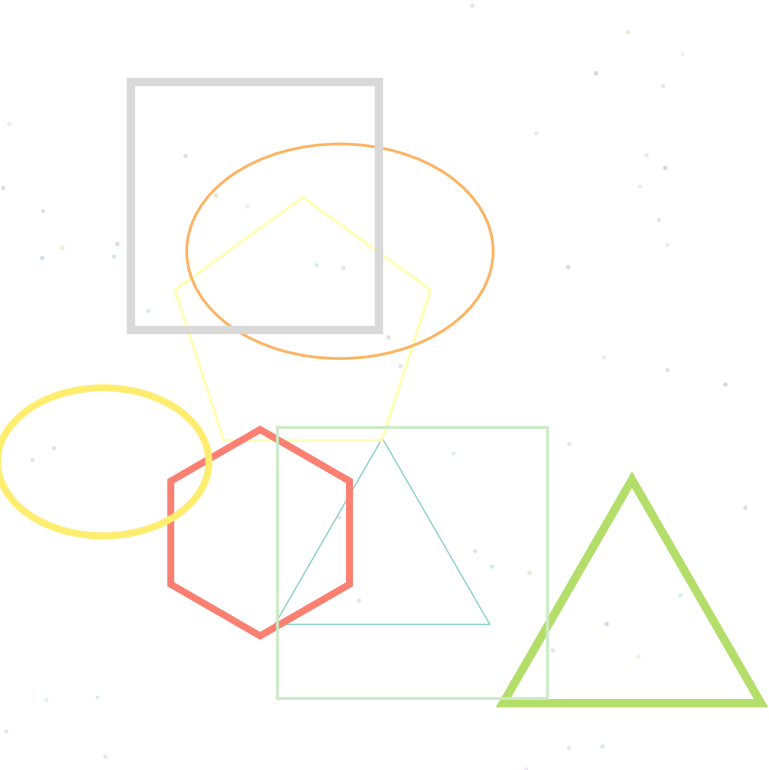[{"shape": "triangle", "thickness": 0.5, "radius": 0.81, "center": [0.497, 0.27]}, {"shape": "pentagon", "thickness": 1, "radius": 0.87, "center": [0.393, 0.569]}, {"shape": "hexagon", "thickness": 2.5, "radius": 0.67, "center": [0.338, 0.308]}, {"shape": "oval", "thickness": 1, "radius": 0.99, "center": [0.441, 0.674]}, {"shape": "triangle", "thickness": 3, "radius": 0.97, "center": [0.821, 0.184]}, {"shape": "square", "thickness": 3, "radius": 0.81, "center": [0.331, 0.732]}, {"shape": "square", "thickness": 1, "radius": 0.88, "center": [0.535, 0.27]}, {"shape": "oval", "thickness": 2.5, "radius": 0.69, "center": [0.134, 0.4]}]